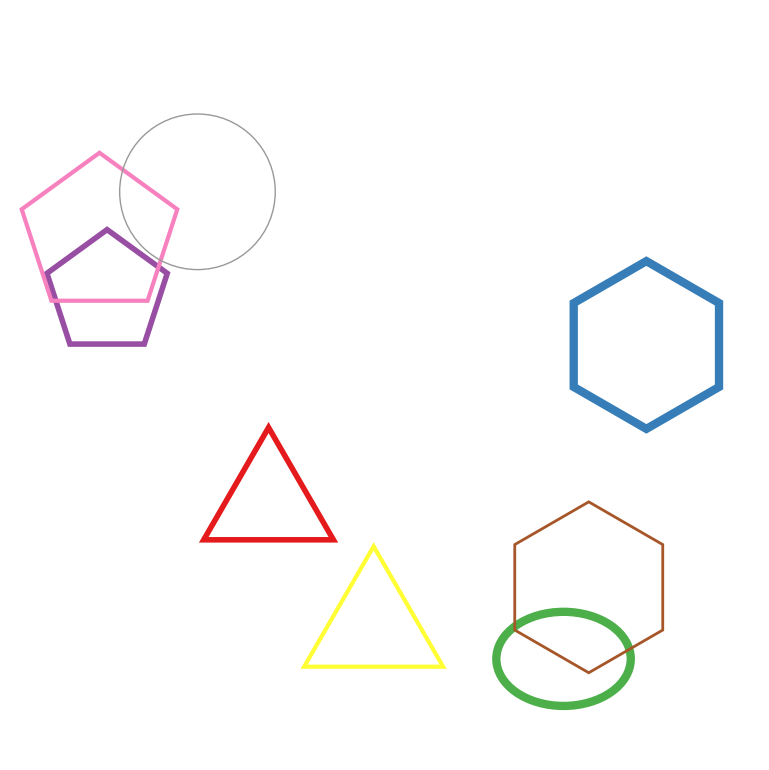[{"shape": "triangle", "thickness": 2, "radius": 0.49, "center": [0.349, 0.348]}, {"shape": "hexagon", "thickness": 3, "radius": 0.54, "center": [0.839, 0.552]}, {"shape": "oval", "thickness": 3, "radius": 0.44, "center": [0.732, 0.144]}, {"shape": "pentagon", "thickness": 2, "radius": 0.41, "center": [0.139, 0.62]}, {"shape": "triangle", "thickness": 1.5, "radius": 0.52, "center": [0.485, 0.186]}, {"shape": "hexagon", "thickness": 1, "radius": 0.55, "center": [0.765, 0.237]}, {"shape": "pentagon", "thickness": 1.5, "radius": 0.53, "center": [0.129, 0.695]}, {"shape": "circle", "thickness": 0.5, "radius": 0.51, "center": [0.256, 0.751]}]